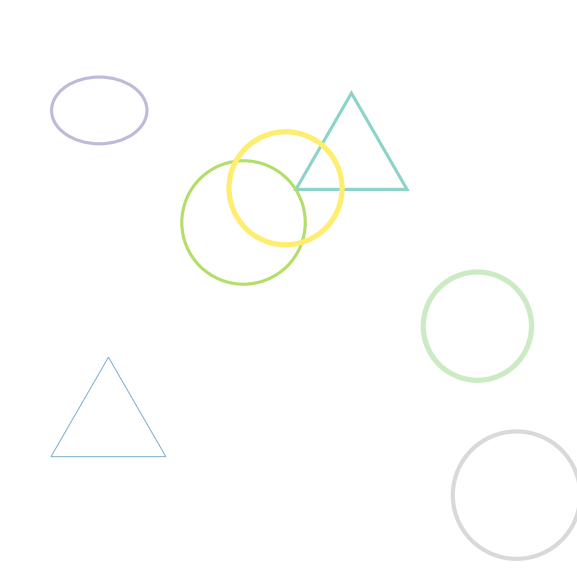[{"shape": "triangle", "thickness": 1.5, "radius": 0.56, "center": [0.609, 0.727]}, {"shape": "oval", "thickness": 1.5, "radius": 0.41, "center": [0.172, 0.808]}, {"shape": "triangle", "thickness": 0.5, "radius": 0.57, "center": [0.188, 0.266]}, {"shape": "circle", "thickness": 1.5, "radius": 0.53, "center": [0.422, 0.614]}, {"shape": "circle", "thickness": 2, "radius": 0.55, "center": [0.894, 0.142]}, {"shape": "circle", "thickness": 2.5, "radius": 0.47, "center": [0.827, 0.434]}, {"shape": "circle", "thickness": 2.5, "radius": 0.49, "center": [0.494, 0.673]}]